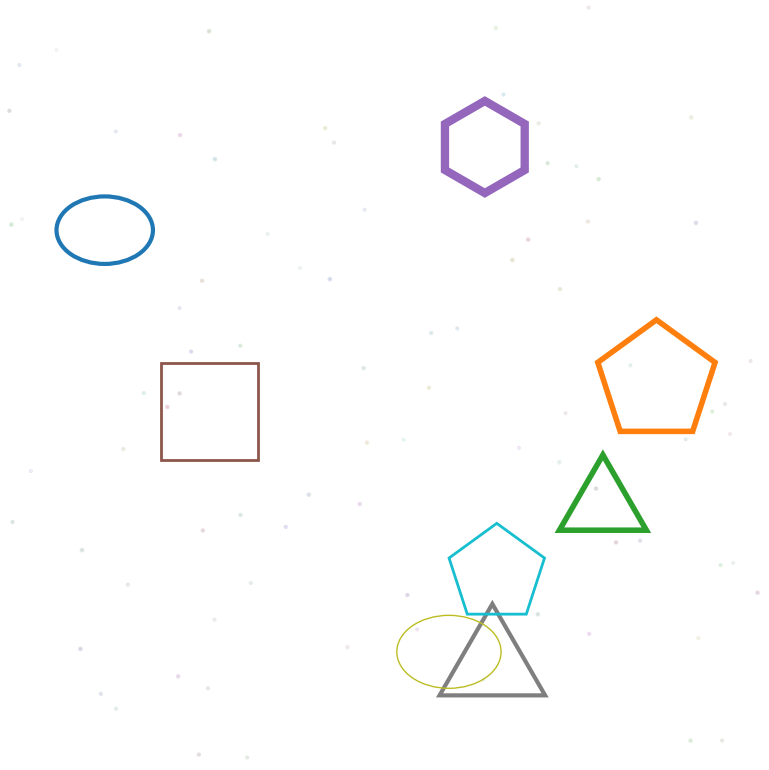[{"shape": "oval", "thickness": 1.5, "radius": 0.31, "center": [0.136, 0.701]}, {"shape": "pentagon", "thickness": 2, "radius": 0.4, "center": [0.852, 0.505]}, {"shape": "triangle", "thickness": 2, "radius": 0.33, "center": [0.783, 0.344]}, {"shape": "hexagon", "thickness": 3, "radius": 0.3, "center": [0.63, 0.809]}, {"shape": "square", "thickness": 1, "radius": 0.32, "center": [0.272, 0.465]}, {"shape": "triangle", "thickness": 1.5, "radius": 0.4, "center": [0.639, 0.137]}, {"shape": "oval", "thickness": 0.5, "radius": 0.34, "center": [0.583, 0.153]}, {"shape": "pentagon", "thickness": 1, "radius": 0.33, "center": [0.645, 0.255]}]